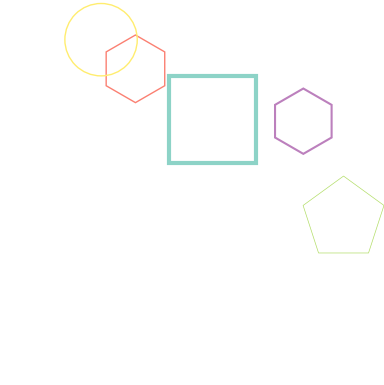[{"shape": "square", "thickness": 3, "radius": 0.56, "center": [0.552, 0.69]}, {"shape": "hexagon", "thickness": 1, "radius": 0.44, "center": [0.352, 0.821]}, {"shape": "pentagon", "thickness": 0.5, "radius": 0.55, "center": [0.892, 0.432]}, {"shape": "hexagon", "thickness": 1.5, "radius": 0.42, "center": [0.788, 0.685]}, {"shape": "circle", "thickness": 1, "radius": 0.47, "center": [0.262, 0.897]}]